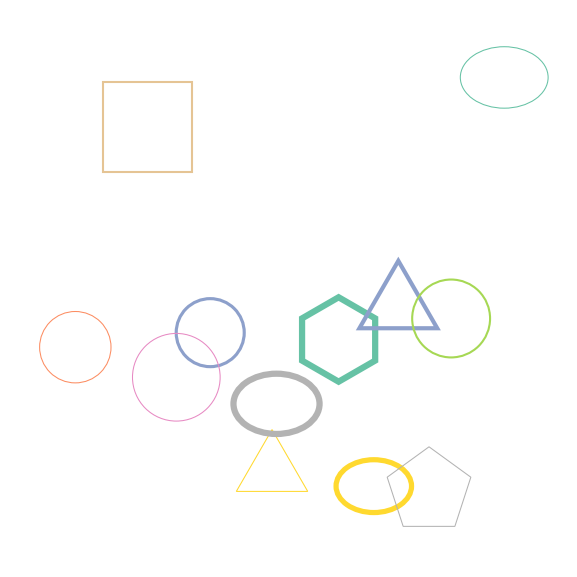[{"shape": "hexagon", "thickness": 3, "radius": 0.37, "center": [0.586, 0.411]}, {"shape": "oval", "thickness": 0.5, "radius": 0.38, "center": [0.873, 0.865]}, {"shape": "circle", "thickness": 0.5, "radius": 0.31, "center": [0.13, 0.398]}, {"shape": "triangle", "thickness": 2, "radius": 0.39, "center": [0.69, 0.47]}, {"shape": "circle", "thickness": 1.5, "radius": 0.29, "center": [0.364, 0.423]}, {"shape": "circle", "thickness": 0.5, "radius": 0.38, "center": [0.305, 0.346]}, {"shape": "circle", "thickness": 1, "radius": 0.34, "center": [0.781, 0.448]}, {"shape": "oval", "thickness": 2.5, "radius": 0.33, "center": [0.647, 0.157]}, {"shape": "triangle", "thickness": 0.5, "radius": 0.36, "center": [0.471, 0.184]}, {"shape": "square", "thickness": 1, "radius": 0.39, "center": [0.255, 0.779]}, {"shape": "pentagon", "thickness": 0.5, "radius": 0.38, "center": [0.743, 0.149]}, {"shape": "oval", "thickness": 3, "radius": 0.37, "center": [0.479, 0.3]}]